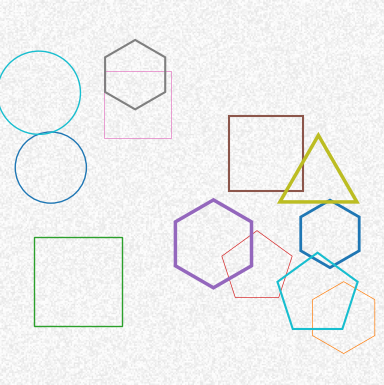[{"shape": "circle", "thickness": 1, "radius": 0.46, "center": [0.132, 0.565]}, {"shape": "hexagon", "thickness": 2, "radius": 0.44, "center": [0.857, 0.393]}, {"shape": "hexagon", "thickness": 0.5, "radius": 0.47, "center": [0.893, 0.175]}, {"shape": "square", "thickness": 1, "radius": 0.57, "center": [0.202, 0.269]}, {"shape": "pentagon", "thickness": 0.5, "radius": 0.48, "center": [0.668, 0.305]}, {"shape": "hexagon", "thickness": 2.5, "radius": 0.57, "center": [0.554, 0.367]}, {"shape": "square", "thickness": 1.5, "radius": 0.48, "center": [0.691, 0.601]}, {"shape": "square", "thickness": 0.5, "radius": 0.43, "center": [0.357, 0.729]}, {"shape": "hexagon", "thickness": 1.5, "radius": 0.45, "center": [0.351, 0.806]}, {"shape": "triangle", "thickness": 2.5, "radius": 0.58, "center": [0.827, 0.533]}, {"shape": "pentagon", "thickness": 1.5, "radius": 0.55, "center": [0.825, 0.234]}, {"shape": "circle", "thickness": 1, "radius": 0.54, "center": [0.101, 0.759]}]